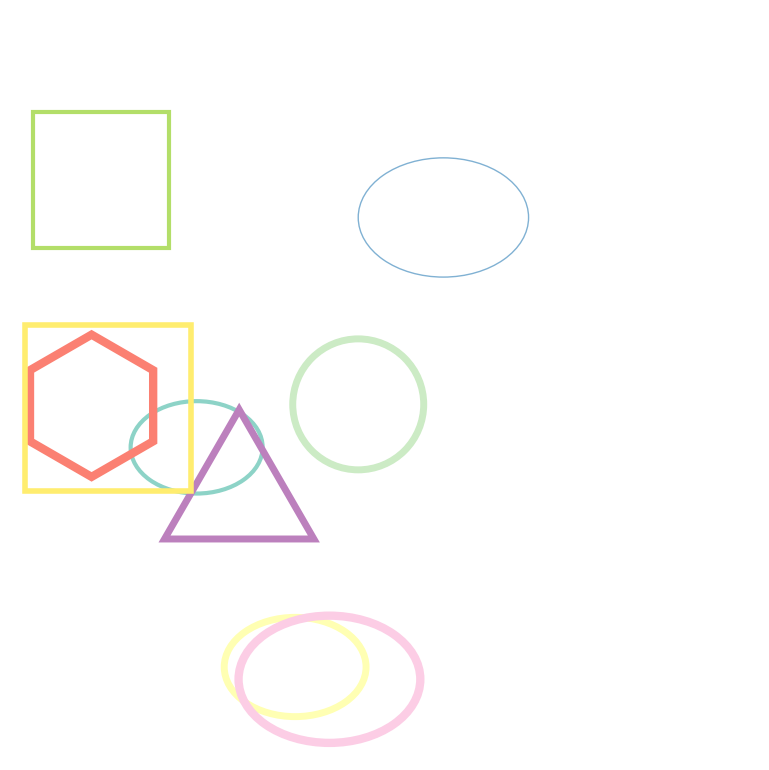[{"shape": "oval", "thickness": 1.5, "radius": 0.43, "center": [0.255, 0.419]}, {"shape": "oval", "thickness": 2.5, "radius": 0.46, "center": [0.383, 0.134]}, {"shape": "hexagon", "thickness": 3, "radius": 0.46, "center": [0.119, 0.473]}, {"shape": "oval", "thickness": 0.5, "radius": 0.55, "center": [0.576, 0.718]}, {"shape": "square", "thickness": 1.5, "radius": 0.44, "center": [0.131, 0.767]}, {"shape": "oval", "thickness": 3, "radius": 0.59, "center": [0.428, 0.118]}, {"shape": "triangle", "thickness": 2.5, "radius": 0.56, "center": [0.311, 0.356]}, {"shape": "circle", "thickness": 2.5, "radius": 0.43, "center": [0.465, 0.475]}, {"shape": "square", "thickness": 2, "radius": 0.54, "center": [0.14, 0.47]}]